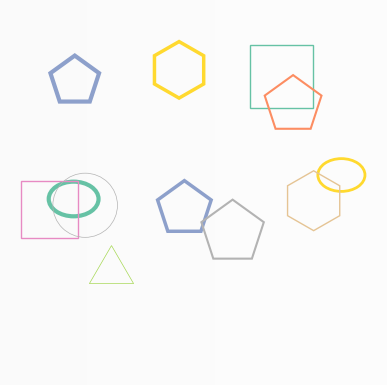[{"shape": "square", "thickness": 1, "radius": 0.41, "center": [0.727, 0.801]}, {"shape": "oval", "thickness": 3, "radius": 0.32, "center": [0.19, 0.483]}, {"shape": "pentagon", "thickness": 1.5, "radius": 0.39, "center": [0.756, 0.728]}, {"shape": "pentagon", "thickness": 3, "radius": 0.33, "center": [0.193, 0.79]}, {"shape": "pentagon", "thickness": 2.5, "radius": 0.36, "center": [0.476, 0.458]}, {"shape": "square", "thickness": 1, "radius": 0.37, "center": [0.127, 0.456]}, {"shape": "triangle", "thickness": 0.5, "radius": 0.33, "center": [0.288, 0.296]}, {"shape": "oval", "thickness": 2, "radius": 0.3, "center": [0.881, 0.545]}, {"shape": "hexagon", "thickness": 2.5, "radius": 0.37, "center": [0.462, 0.819]}, {"shape": "hexagon", "thickness": 1, "radius": 0.39, "center": [0.809, 0.479]}, {"shape": "circle", "thickness": 0.5, "radius": 0.42, "center": [0.22, 0.467]}, {"shape": "pentagon", "thickness": 1.5, "radius": 0.42, "center": [0.6, 0.397]}]